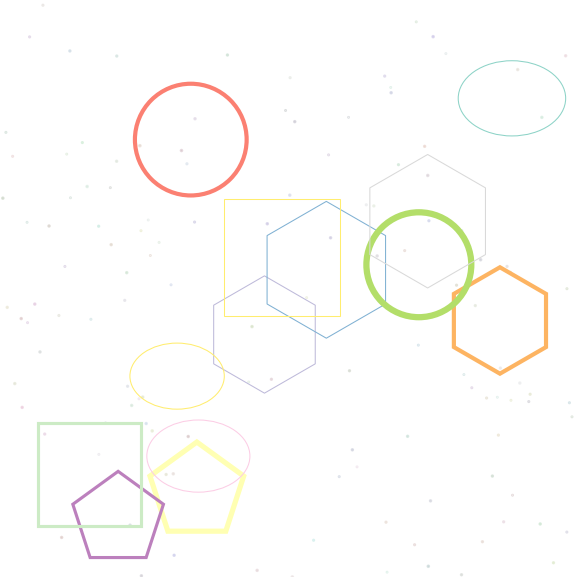[{"shape": "oval", "thickness": 0.5, "radius": 0.47, "center": [0.886, 0.829]}, {"shape": "pentagon", "thickness": 2.5, "radius": 0.43, "center": [0.341, 0.148]}, {"shape": "hexagon", "thickness": 0.5, "radius": 0.51, "center": [0.458, 0.42]}, {"shape": "circle", "thickness": 2, "radius": 0.48, "center": [0.33, 0.757]}, {"shape": "hexagon", "thickness": 0.5, "radius": 0.59, "center": [0.565, 0.532]}, {"shape": "hexagon", "thickness": 2, "radius": 0.46, "center": [0.866, 0.444]}, {"shape": "circle", "thickness": 3, "radius": 0.45, "center": [0.725, 0.541]}, {"shape": "oval", "thickness": 0.5, "radius": 0.45, "center": [0.343, 0.209]}, {"shape": "hexagon", "thickness": 0.5, "radius": 0.58, "center": [0.741, 0.616]}, {"shape": "pentagon", "thickness": 1.5, "radius": 0.41, "center": [0.205, 0.1]}, {"shape": "square", "thickness": 1.5, "radius": 0.45, "center": [0.154, 0.177]}, {"shape": "oval", "thickness": 0.5, "radius": 0.41, "center": [0.307, 0.348]}, {"shape": "square", "thickness": 0.5, "radius": 0.5, "center": [0.489, 0.554]}]